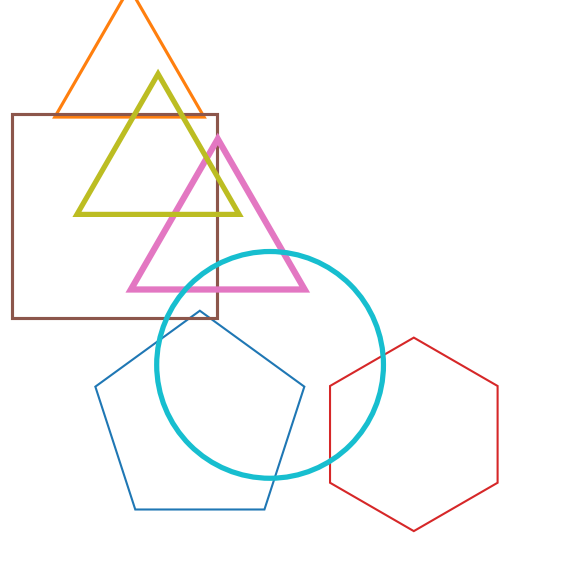[{"shape": "pentagon", "thickness": 1, "radius": 0.95, "center": [0.346, 0.271]}, {"shape": "triangle", "thickness": 1.5, "radius": 0.75, "center": [0.224, 0.871]}, {"shape": "hexagon", "thickness": 1, "radius": 0.84, "center": [0.717, 0.247]}, {"shape": "square", "thickness": 1.5, "radius": 0.88, "center": [0.199, 0.625]}, {"shape": "triangle", "thickness": 3, "radius": 0.87, "center": [0.377, 0.585]}, {"shape": "triangle", "thickness": 2.5, "radius": 0.81, "center": [0.274, 0.709]}, {"shape": "circle", "thickness": 2.5, "radius": 0.98, "center": [0.468, 0.367]}]